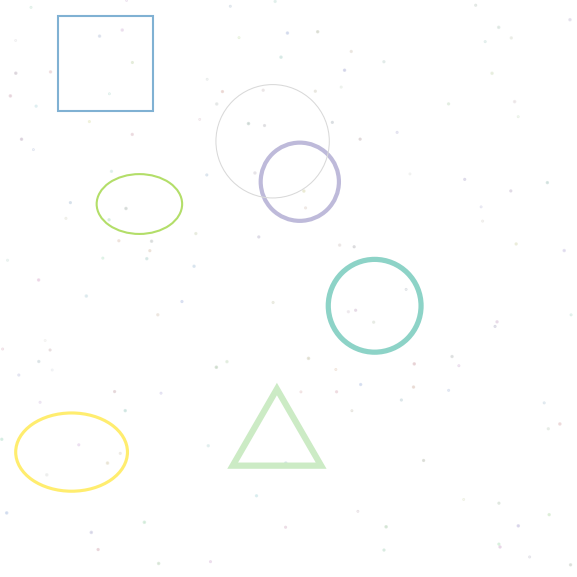[{"shape": "circle", "thickness": 2.5, "radius": 0.4, "center": [0.649, 0.47]}, {"shape": "circle", "thickness": 2, "radius": 0.34, "center": [0.519, 0.684]}, {"shape": "square", "thickness": 1, "radius": 0.41, "center": [0.182, 0.889]}, {"shape": "oval", "thickness": 1, "radius": 0.37, "center": [0.241, 0.646]}, {"shape": "circle", "thickness": 0.5, "radius": 0.49, "center": [0.472, 0.755]}, {"shape": "triangle", "thickness": 3, "radius": 0.44, "center": [0.479, 0.237]}, {"shape": "oval", "thickness": 1.5, "radius": 0.48, "center": [0.124, 0.216]}]